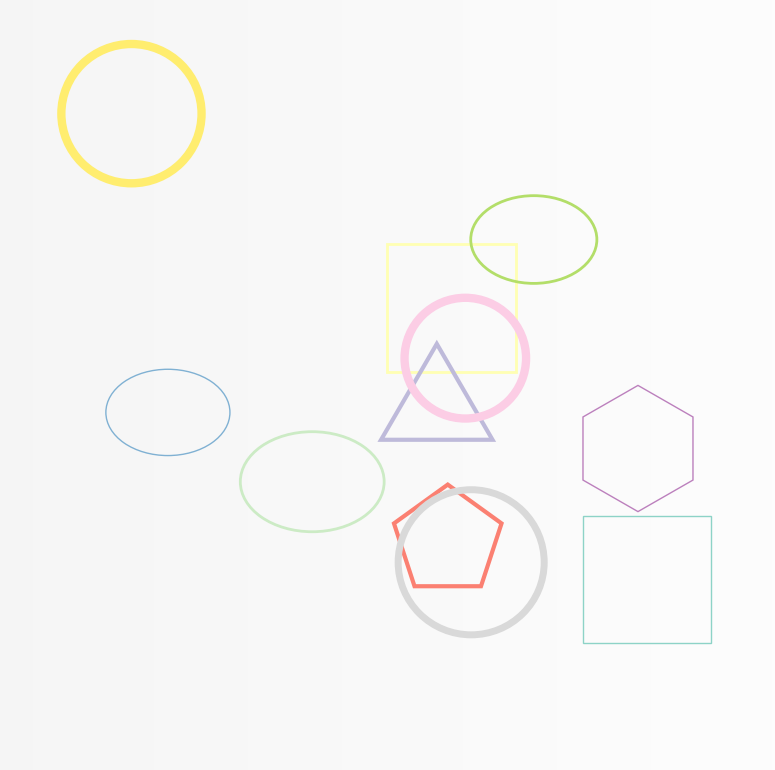[{"shape": "square", "thickness": 0.5, "radius": 0.41, "center": [0.835, 0.248]}, {"shape": "square", "thickness": 1, "radius": 0.42, "center": [0.583, 0.6]}, {"shape": "triangle", "thickness": 1.5, "radius": 0.42, "center": [0.564, 0.47]}, {"shape": "pentagon", "thickness": 1.5, "radius": 0.36, "center": [0.578, 0.298]}, {"shape": "oval", "thickness": 0.5, "radius": 0.4, "center": [0.217, 0.464]}, {"shape": "oval", "thickness": 1, "radius": 0.41, "center": [0.689, 0.689]}, {"shape": "circle", "thickness": 3, "radius": 0.39, "center": [0.6, 0.535]}, {"shape": "circle", "thickness": 2.5, "radius": 0.47, "center": [0.608, 0.27]}, {"shape": "hexagon", "thickness": 0.5, "radius": 0.41, "center": [0.823, 0.418]}, {"shape": "oval", "thickness": 1, "radius": 0.46, "center": [0.403, 0.374]}, {"shape": "circle", "thickness": 3, "radius": 0.45, "center": [0.17, 0.852]}]